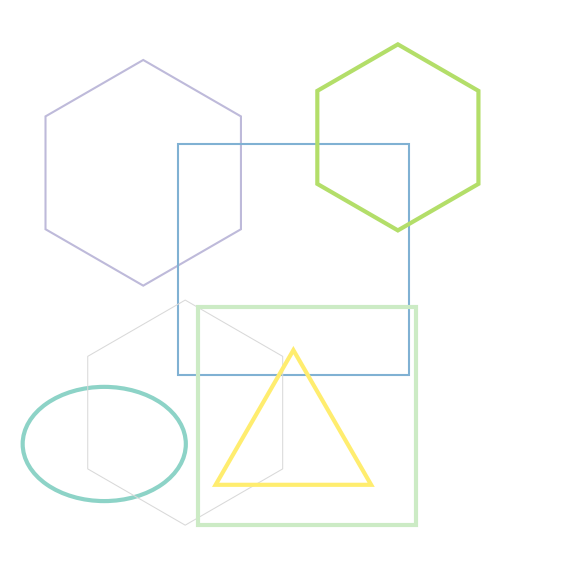[{"shape": "oval", "thickness": 2, "radius": 0.71, "center": [0.181, 0.23]}, {"shape": "hexagon", "thickness": 1, "radius": 0.98, "center": [0.248, 0.7]}, {"shape": "square", "thickness": 1, "radius": 1.0, "center": [0.508, 0.55]}, {"shape": "hexagon", "thickness": 2, "radius": 0.81, "center": [0.689, 0.761]}, {"shape": "hexagon", "thickness": 0.5, "radius": 0.97, "center": [0.321, 0.285]}, {"shape": "square", "thickness": 2, "radius": 0.94, "center": [0.531, 0.279]}, {"shape": "triangle", "thickness": 2, "radius": 0.78, "center": [0.508, 0.237]}]